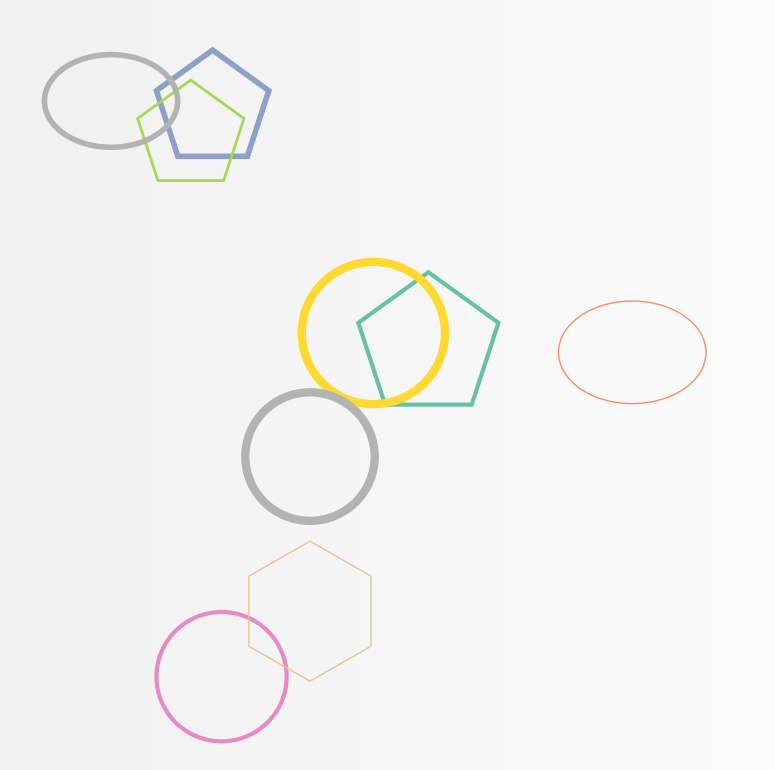[{"shape": "pentagon", "thickness": 1.5, "radius": 0.48, "center": [0.553, 0.551]}, {"shape": "oval", "thickness": 0.5, "radius": 0.48, "center": [0.816, 0.542]}, {"shape": "pentagon", "thickness": 2, "radius": 0.38, "center": [0.274, 0.859]}, {"shape": "circle", "thickness": 1.5, "radius": 0.42, "center": [0.286, 0.121]}, {"shape": "pentagon", "thickness": 1, "radius": 0.36, "center": [0.246, 0.824]}, {"shape": "circle", "thickness": 3, "radius": 0.46, "center": [0.482, 0.567]}, {"shape": "hexagon", "thickness": 0.5, "radius": 0.45, "center": [0.4, 0.206]}, {"shape": "oval", "thickness": 2, "radius": 0.43, "center": [0.143, 0.869]}, {"shape": "circle", "thickness": 3, "radius": 0.42, "center": [0.4, 0.407]}]